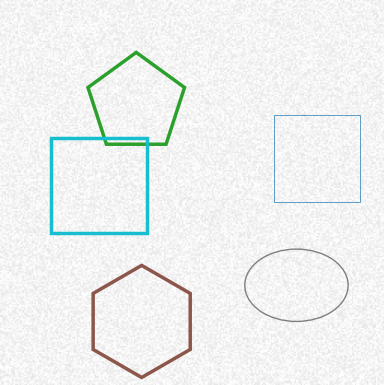[{"shape": "square", "thickness": 0.5, "radius": 0.56, "center": [0.824, 0.588]}, {"shape": "pentagon", "thickness": 2.5, "radius": 0.66, "center": [0.354, 0.732]}, {"shape": "hexagon", "thickness": 2.5, "radius": 0.73, "center": [0.368, 0.165]}, {"shape": "oval", "thickness": 1, "radius": 0.67, "center": [0.77, 0.259]}, {"shape": "square", "thickness": 2.5, "radius": 0.62, "center": [0.258, 0.519]}]